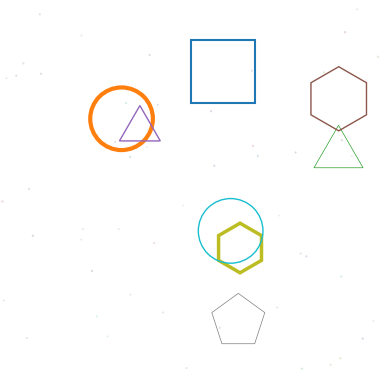[{"shape": "square", "thickness": 1.5, "radius": 0.41, "center": [0.58, 0.814]}, {"shape": "circle", "thickness": 3, "radius": 0.41, "center": [0.316, 0.692]}, {"shape": "triangle", "thickness": 0.5, "radius": 0.37, "center": [0.879, 0.601]}, {"shape": "triangle", "thickness": 1, "radius": 0.31, "center": [0.363, 0.665]}, {"shape": "hexagon", "thickness": 1, "radius": 0.42, "center": [0.88, 0.743]}, {"shape": "pentagon", "thickness": 0.5, "radius": 0.36, "center": [0.619, 0.166]}, {"shape": "hexagon", "thickness": 2.5, "radius": 0.32, "center": [0.623, 0.356]}, {"shape": "circle", "thickness": 1, "radius": 0.42, "center": [0.599, 0.4]}]